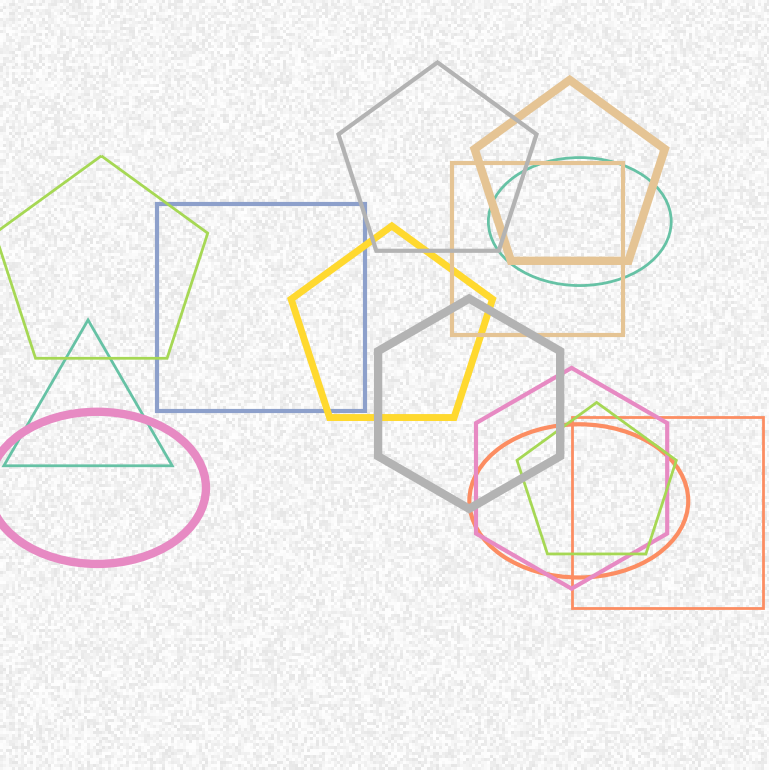[{"shape": "oval", "thickness": 1, "radius": 0.59, "center": [0.753, 0.712]}, {"shape": "triangle", "thickness": 1, "radius": 0.63, "center": [0.114, 0.458]}, {"shape": "square", "thickness": 1, "radius": 0.62, "center": [0.867, 0.334]}, {"shape": "oval", "thickness": 1.5, "radius": 0.71, "center": [0.752, 0.35]}, {"shape": "square", "thickness": 1.5, "radius": 0.67, "center": [0.339, 0.6]}, {"shape": "hexagon", "thickness": 1.5, "radius": 0.72, "center": [0.742, 0.379]}, {"shape": "oval", "thickness": 3, "radius": 0.71, "center": [0.126, 0.366]}, {"shape": "pentagon", "thickness": 1, "radius": 0.54, "center": [0.775, 0.369]}, {"shape": "pentagon", "thickness": 1, "radius": 0.73, "center": [0.132, 0.652]}, {"shape": "pentagon", "thickness": 2.5, "radius": 0.69, "center": [0.509, 0.569]}, {"shape": "square", "thickness": 1.5, "radius": 0.56, "center": [0.698, 0.677]}, {"shape": "pentagon", "thickness": 3, "radius": 0.65, "center": [0.74, 0.766]}, {"shape": "hexagon", "thickness": 3, "radius": 0.68, "center": [0.609, 0.476]}, {"shape": "pentagon", "thickness": 1.5, "radius": 0.68, "center": [0.568, 0.784]}]